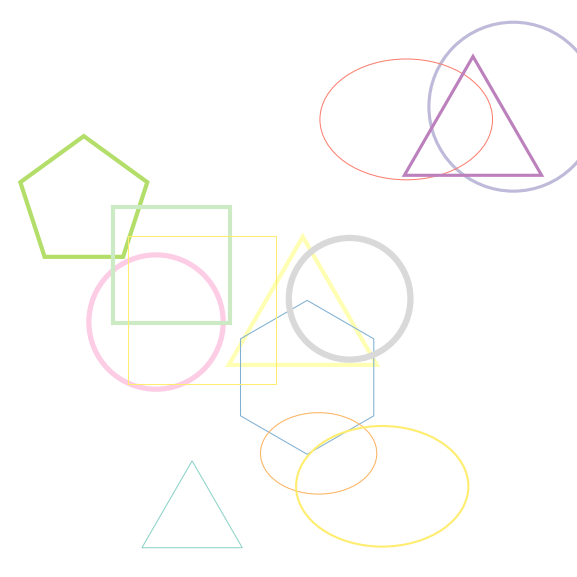[{"shape": "triangle", "thickness": 0.5, "radius": 0.5, "center": [0.333, 0.101]}, {"shape": "triangle", "thickness": 2, "radius": 0.74, "center": [0.524, 0.441]}, {"shape": "circle", "thickness": 1.5, "radius": 0.73, "center": [0.889, 0.814]}, {"shape": "oval", "thickness": 0.5, "radius": 0.75, "center": [0.703, 0.792]}, {"shape": "hexagon", "thickness": 0.5, "radius": 0.67, "center": [0.532, 0.346]}, {"shape": "oval", "thickness": 0.5, "radius": 0.5, "center": [0.552, 0.214]}, {"shape": "pentagon", "thickness": 2, "radius": 0.58, "center": [0.145, 0.648]}, {"shape": "circle", "thickness": 2.5, "radius": 0.58, "center": [0.27, 0.441]}, {"shape": "circle", "thickness": 3, "radius": 0.53, "center": [0.605, 0.482]}, {"shape": "triangle", "thickness": 1.5, "radius": 0.69, "center": [0.819, 0.764]}, {"shape": "square", "thickness": 2, "radius": 0.51, "center": [0.298, 0.54]}, {"shape": "square", "thickness": 0.5, "radius": 0.64, "center": [0.35, 0.462]}, {"shape": "oval", "thickness": 1, "radius": 0.75, "center": [0.662, 0.157]}]